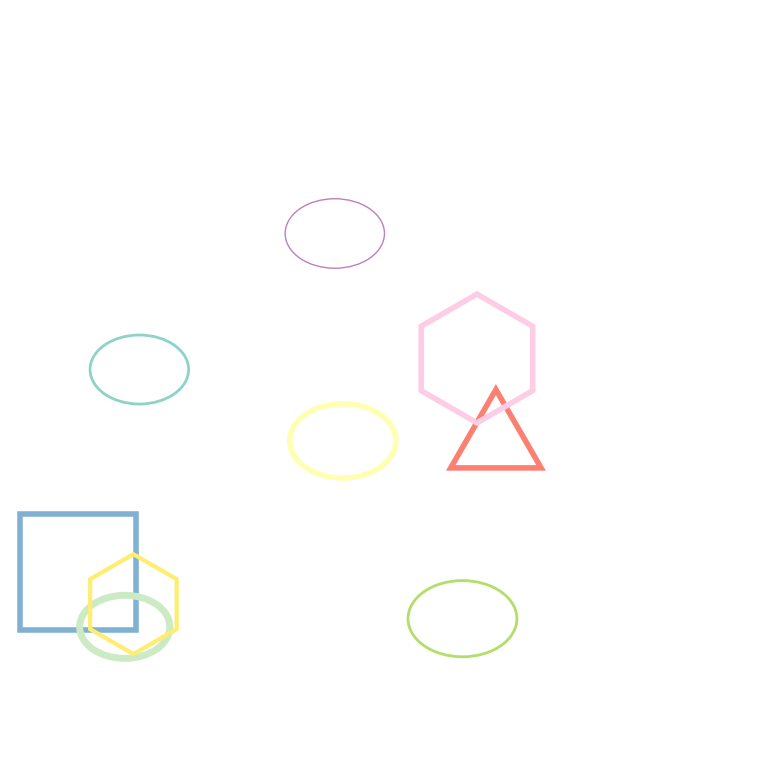[{"shape": "oval", "thickness": 1, "radius": 0.32, "center": [0.181, 0.52]}, {"shape": "oval", "thickness": 2, "radius": 0.34, "center": [0.445, 0.427]}, {"shape": "triangle", "thickness": 2, "radius": 0.34, "center": [0.644, 0.426]}, {"shape": "square", "thickness": 2, "radius": 0.38, "center": [0.101, 0.257]}, {"shape": "oval", "thickness": 1, "radius": 0.35, "center": [0.601, 0.197]}, {"shape": "hexagon", "thickness": 2, "radius": 0.42, "center": [0.619, 0.534]}, {"shape": "oval", "thickness": 0.5, "radius": 0.32, "center": [0.435, 0.697]}, {"shape": "oval", "thickness": 2.5, "radius": 0.29, "center": [0.162, 0.186]}, {"shape": "hexagon", "thickness": 1.5, "radius": 0.32, "center": [0.173, 0.215]}]